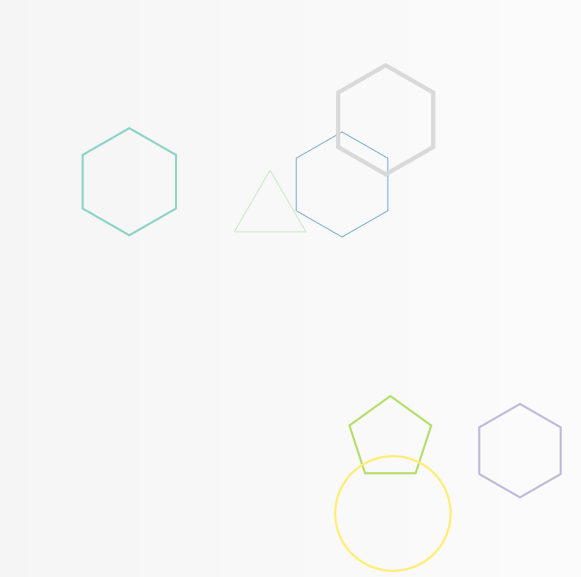[{"shape": "hexagon", "thickness": 1, "radius": 0.46, "center": [0.223, 0.684]}, {"shape": "hexagon", "thickness": 1, "radius": 0.4, "center": [0.895, 0.219]}, {"shape": "hexagon", "thickness": 0.5, "radius": 0.45, "center": [0.588, 0.68]}, {"shape": "pentagon", "thickness": 1, "radius": 0.37, "center": [0.672, 0.239]}, {"shape": "hexagon", "thickness": 2, "radius": 0.47, "center": [0.664, 0.792]}, {"shape": "triangle", "thickness": 0.5, "radius": 0.36, "center": [0.465, 0.633]}, {"shape": "circle", "thickness": 1, "radius": 0.5, "center": [0.676, 0.11]}]